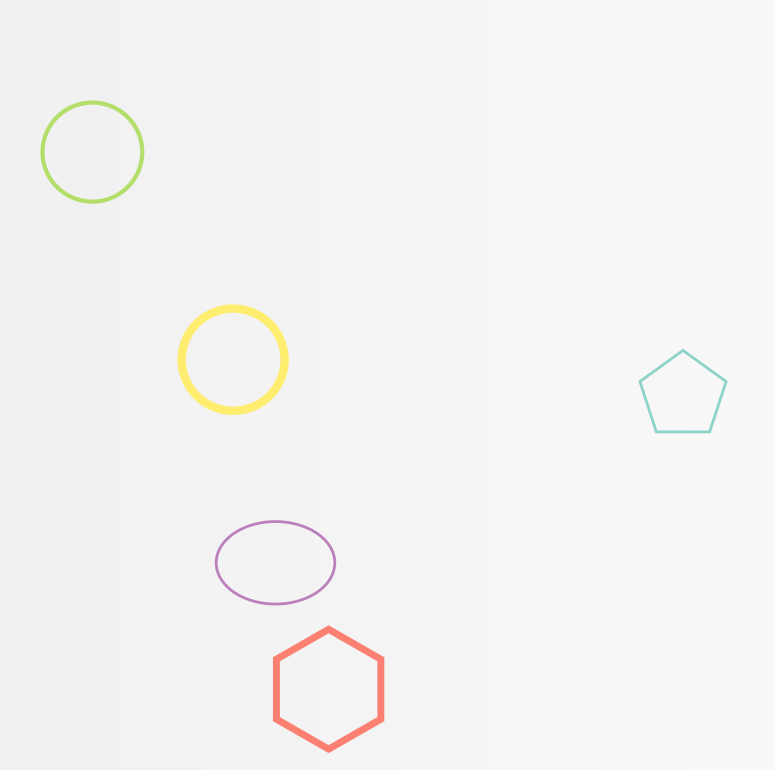[{"shape": "pentagon", "thickness": 1, "radius": 0.29, "center": [0.881, 0.486]}, {"shape": "hexagon", "thickness": 2.5, "radius": 0.39, "center": [0.424, 0.105]}, {"shape": "circle", "thickness": 1.5, "radius": 0.32, "center": [0.119, 0.802]}, {"shape": "oval", "thickness": 1, "radius": 0.38, "center": [0.355, 0.269]}, {"shape": "circle", "thickness": 3, "radius": 0.33, "center": [0.301, 0.533]}]